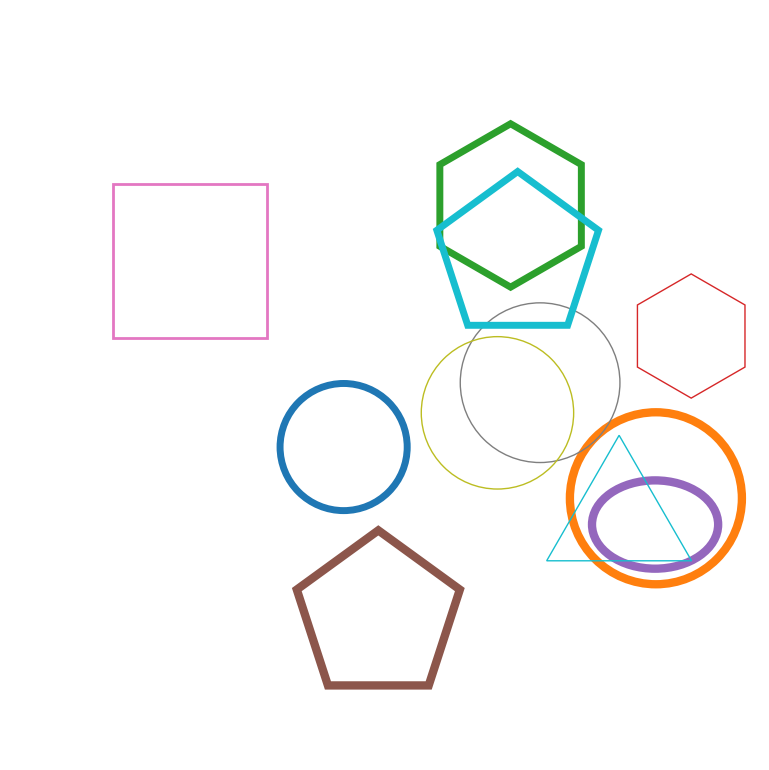[{"shape": "circle", "thickness": 2.5, "radius": 0.41, "center": [0.446, 0.419]}, {"shape": "circle", "thickness": 3, "radius": 0.56, "center": [0.852, 0.353]}, {"shape": "hexagon", "thickness": 2.5, "radius": 0.53, "center": [0.663, 0.733]}, {"shape": "hexagon", "thickness": 0.5, "radius": 0.4, "center": [0.898, 0.564]}, {"shape": "oval", "thickness": 3, "radius": 0.41, "center": [0.851, 0.319]}, {"shape": "pentagon", "thickness": 3, "radius": 0.56, "center": [0.491, 0.2]}, {"shape": "square", "thickness": 1, "radius": 0.5, "center": [0.246, 0.661]}, {"shape": "circle", "thickness": 0.5, "radius": 0.52, "center": [0.701, 0.503]}, {"shape": "circle", "thickness": 0.5, "radius": 0.49, "center": [0.646, 0.464]}, {"shape": "pentagon", "thickness": 2.5, "radius": 0.55, "center": [0.672, 0.667]}, {"shape": "triangle", "thickness": 0.5, "radius": 0.54, "center": [0.804, 0.326]}]